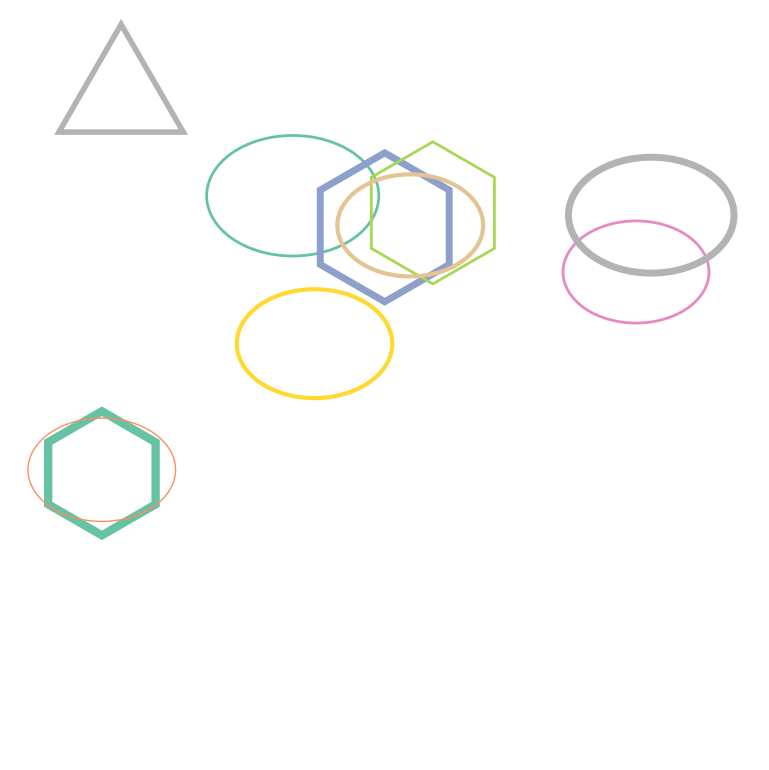[{"shape": "oval", "thickness": 1, "radius": 0.56, "center": [0.38, 0.746]}, {"shape": "hexagon", "thickness": 3, "radius": 0.4, "center": [0.132, 0.385]}, {"shape": "oval", "thickness": 0.5, "radius": 0.48, "center": [0.132, 0.39]}, {"shape": "hexagon", "thickness": 2.5, "radius": 0.48, "center": [0.5, 0.705]}, {"shape": "oval", "thickness": 1, "radius": 0.47, "center": [0.826, 0.647]}, {"shape": "hexagon", "thickness": 1, "radius": 0.46, "center": [0.562, 0.724]}, {"shape": "oval", "thickness": 1.5, "radius": 0.5, "center": [0.408, 0.554]}, {"shape": "oval", "thickness": 1.5, "radius": 0.47, "center": [0.533, 0.707]}, {"shape": "oval", "thickness": 2.5, "radius": 0.54, "center": [0.846, 0.721]}, {"shape": "triangle", "thickness": 2, "radius": 0.47, "center": [0.157, 0.875]}]